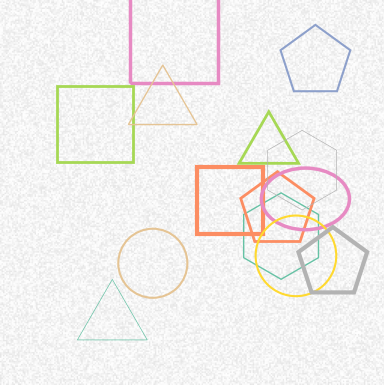[{"shape": "triangle", "thickness": 0.5, "radius": 0.52, "center": [0.292, 0.17]}, {"shape": "hexagon", "thickness": 1, "radius": 0.56, "center": [0.73, 0.387]}, {"shape": "square", "thickness": 3, "radius": 0.43, "center": [0.597, 0.479]}, {"shape": "pentagon", "thickness": 2, "radius": 0.5, "center": [0.721, 0.454]}, {"shape": "pentagon", "thickness": 1.5, "radius": 0.48, "center": [0.819, 0.84]}, {"shape": "square", "thickness": 2.5, "radius": 0.57, "center": [0.452, 0.898]}, {"shape": "oval", "thickness": 2.5, "radius": 0.57, "center": [0.793, 0.483]}, {"shape": "triangle", "thickness": 2, "radius": 0.45, "center": [0.698, 0.62]}, {"shape": "square", "thickness": 2, "radius": 0.49, "center": [0.246, 0.678]}, {"shape": "circle", "thickness": 1.5, "radius": 0.52, "center": [0.769, 0.335]}, {"shape": "triangle", "thickness": 1, "radius": 0.52, "center": [0.423, 0.728]}, {"shape": "circle", "thickness": 1.5, "radius": 0.45, "center": [0.397, 0.316]}, {"shape": "pentagon", "thickness": 3, "radius": 0.47, "center": [0.864, 0.316]}, {"shape": "hexagon", "thickness": 0.5, "radius": 0.52, "center": [0.785, 0.558]}]